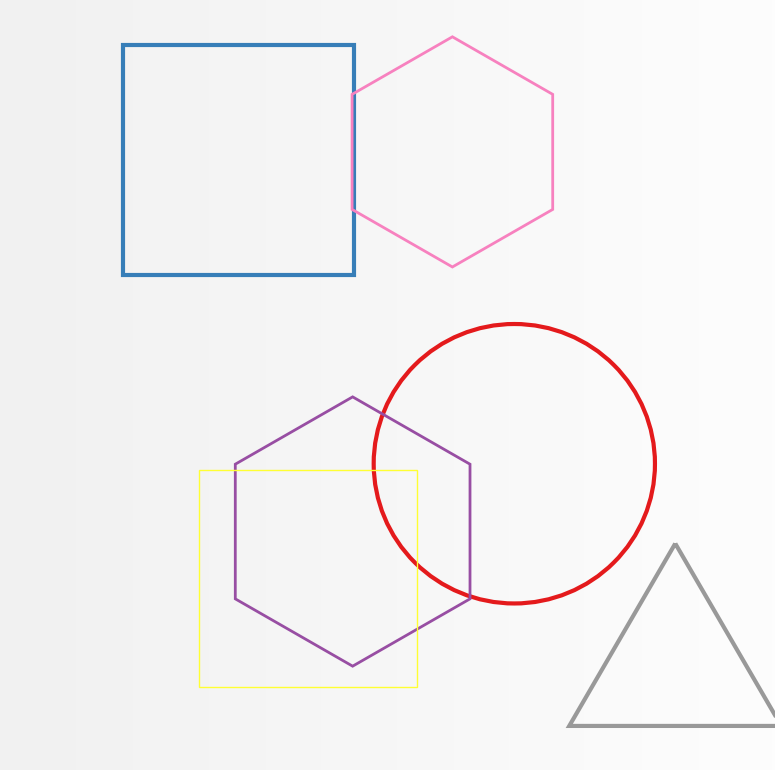[{"shape": "circle", "thickness": 1.5, "radius": 0.91, "center": [0.664, 0.398]}, {"shape": "square", "thickness": 1.5, "radius": 0.74, "center": [0.308, 0.792]}, {"shape": "hexagon", "thickness": 1, "radius": 0.87, "center": [0.455, 0.31]}, {"shape": "square", "thickness": 0.5, "radius": 0.7, "center": [0.397, 0.249]}, {"shape": "hexagon", "thickness": 1, "radius": 0.75, "center": [0.584, 0.803]}, {"shape": "triangle", "thickness": 1.5, "radius": 0.79, "center": [0.871, 0.136]}]